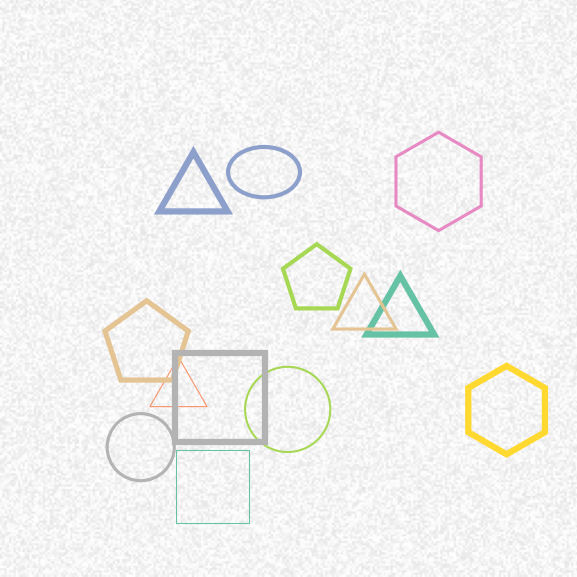[{"shape": "triangle", "thickness": 3, "radius": 0.34, "center": [0.693, 0.454]}, {"shape": "square", "thickness": 0.5, "radius": 0.32, "center": [0.368, 0.157]}, {"shape": "triangle", "thickness": 0.5, "radius": 0.29, "center": [0.309, 0.324]}, {"shape": "triangle", "thickness": 3, "radius": 0.34, "center": [0.335, 0.667]}, {"shape": "oval", "thickness": 2, "radius": 0.31, "center": [0.457, 0.701]}, {"shape": "hexagon", "thickness": 1.5, "radius": 0.43, "center": [0.759, 0.685]}, {"shape": "pentagon", "thickness": 2, "radius": 0.31, "center": [0.548, 0.515]}, {"shape": "circle", "thickness": 1, "radius": 0.37, "center": [0.498, 0.29]}, {"shape": "hexagon", "thickness": 3, "radius": 0.38, "center": [0.877, 0.289]}, {"shape": "triangle", "thickness": 1.5, "radius": 0.32, "center": [0.631, 0.461]}, {"shape": "pentagon", "thickness": 2.5, "radius": 0.38, "center": [0.254, 0.402]}, {"shape": "circle", "thickness": 1.5, "radius": 0.29, "center": [0.244, 0.225]}, {"shape": "square", "thickness": 3, "radius": 0.39, "center": [0.381, 0.311]}]